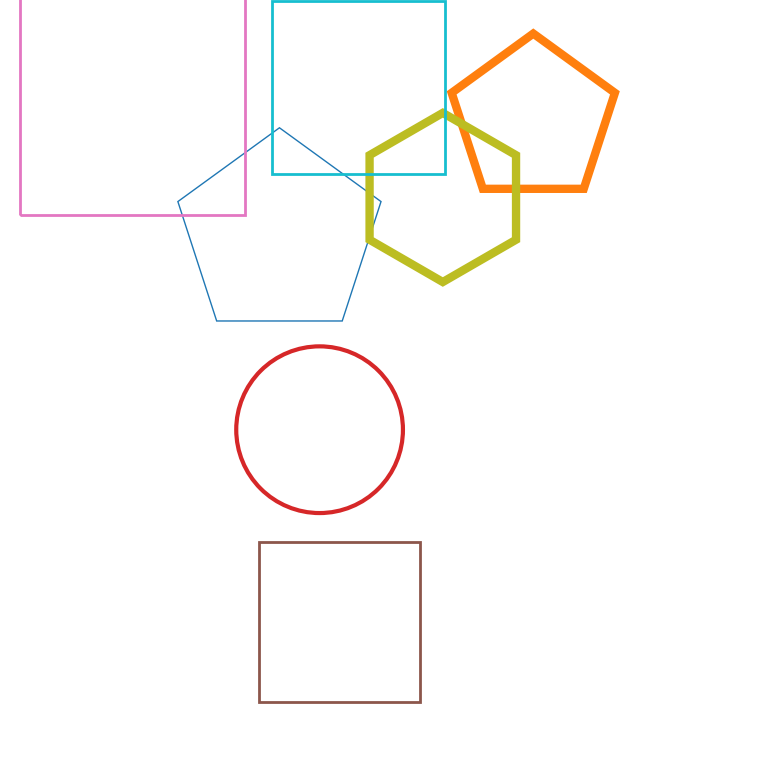[{"shape": "pentagon", "thickness": 0.5, "radius": 0.69, "center": [0.363, 0.695]}, {"shape": "pentagon", "thickness": 3, "radius": 0.56, "center": [0.693, 0.845]}, {"shape": "circle", "thickness": 1.5, "radius": 0.54, "center": [0.415, 0.442]}, {"shape": "square", "thickness": 1, "radius": 0.52, "center": [0.441, 0.192]}, {"shape": "square", "thickness": 1, "radius": 0.73, "center": [0.172, 0.867]}, {"shape": "hexagon", "thickness": 3, "radius": 0.55, "center": [0.575, 0.744]}, {"shape": "square", "thickness": 1, "radius": 0.56, "center": [0.466, 0.886]}]